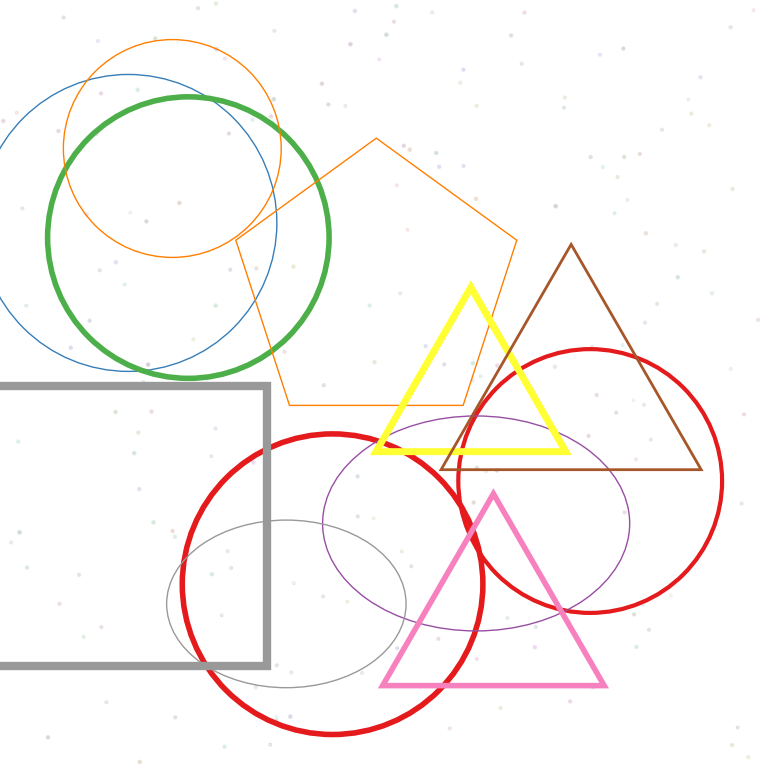[{"shape": "circle", "thickness": 2, "radius": 0.98, "center": [0.432, 0.241]}, {"shape": "circle", "thickness": 1.5, "radius": 0.86, "center": [0.766, 0.375]}, {"shape": "circle", "thickness": 0.5, "radius": 0.96, "center": [0.167, 0.71]}, {"shape": "circle", "thickness": 2, "radius": 0.91, "center": [0.245, 0.691]}, {"shape": "oval", "thickness": 0.5, "radius": 1.0, "center": [0.618, 0.32]}, {"shape": "circle", "thickness": 0.5, "radius": 0.71, "center": [0.224, 0.807]}, {"shape": "pentagon", "thickness": 0.5, "radius": 0.96, "center": [0.489, 0.629]}, {"shape": "triangle", "thickness": 2.5, "radius": 0.71, "center": [0.612, 0.485]}, {"shape": "triangle", "thickness": 1, "radius": 0.98, "center": [0.742, 0.488]}, {"shape": "triangle", "thickness": 2, "radius": 0.83, "center": [0.641, 0.193]}, {"shape": "square", "thickness": 3, "radius": 0.91, "center": [0.165, 0.317]}, {"shape": "oval", "thickness": 0.5, "radius": 0.78, "center": [0.372, 0.216]}]